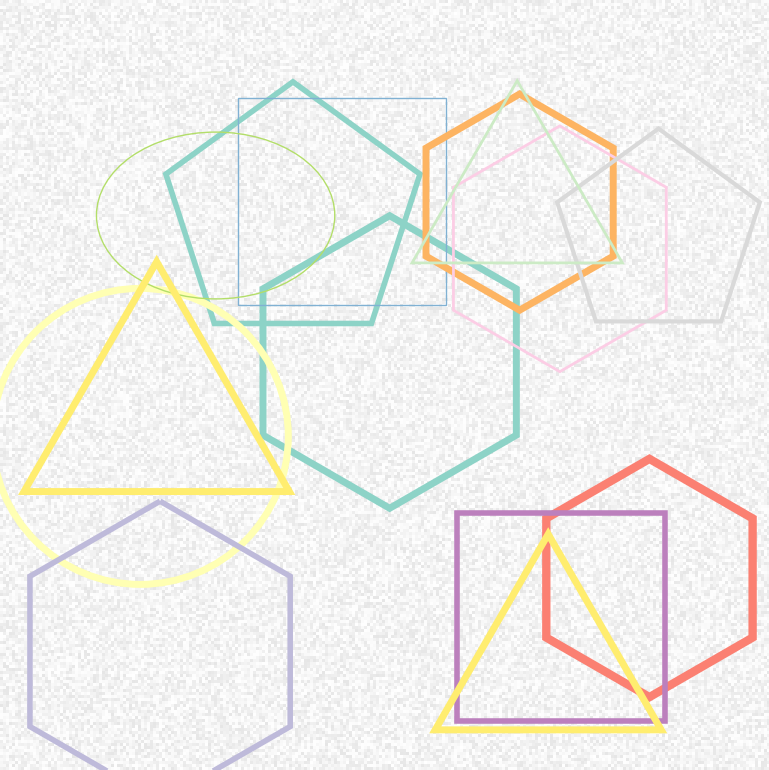[{"shape": "pentagon", "thickness": 2, "radius": 0.87, "center": [0.38, 0.72]}, {"shape": "hexagon", "thickness": 2.5, "radius": 0.95, "center": [0.506, 0.53]}, {"shape": "circle", "thickness": 2.5, "radius": 0.96, "center": [0.182, 0.433]}, {"shape": "hexagon", "thickness": 2, "radius": 0.98, "center": [0.208, 0.154]}, {"shape": "hexagon", "thickness": 3, "radius": 0.77, "center": [0.843, 0.249]}, {"shape": "square", "thickness": 0.5, "radius": 0.67, "center": [0.444, 0.738]}, {"shape": "hexagon", "thickness": 2.5, "radius": 0.7, "center": [0.675, 0.738]}, {"shape": "oval", "thickness": 0.5, "radius": 0.77, "center": [0.28, 0.72]}, {"shape": "hexagon", "thickness": 1, "radius": 0.8, "center": [0.727, 0.677]}, {"shape": "pentagon", "thickness": 1.5, "radius": 0.69, "center": [0.855, 0.695]}, {"shape": "square", "thickness": 2, "radius": 0.67, "center": [0.729, 0.199]}, {"shape": "triangle", "thickness": 1, "radius": 0.79, "center": [0.672, 0.737]}, {"shape": "triangle", "thickness": 2.5, "radius": 0.99, "center": [0.203, 0.461]}, {"shape": "triangle", "thickness": 2.5, "radius": 0.85, "center": [0.712, 0.137]}]